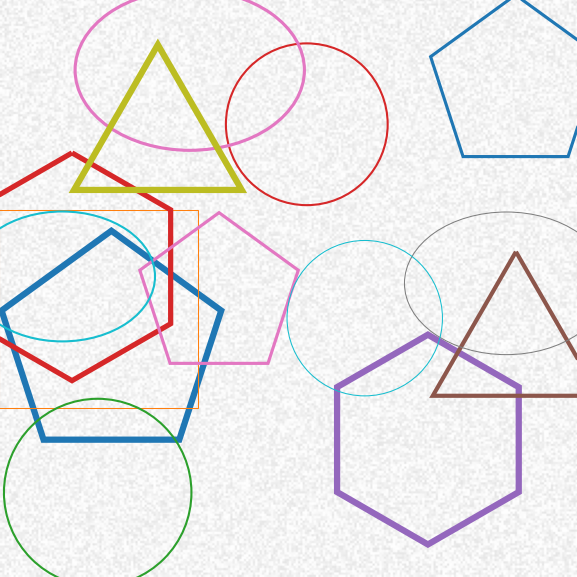[{"shape": "pentagon", "thickness": 1.5, "radius": 0.77, "center": [0.893, 0.853]}, {"shape": "pentagon", "thickness": 3, "radius": 1.0, "center": [0.193, 0.4]}, {"shape": "square", "thickness": 0.5, "radius": 0.86, "center": [0.171, 0.464]}, {"shape": "circle", "thickness": 1, "radius": 0.81, "center": [0.169, 0.146]}, {"shape": "circle", "thickness": 1, "radius": 0.7, "center": [0.531, 0.784]}, {"shape": "hexagon", "thickness": 2.5, "radius": 0.99, "center": [0.125, 0.537]}, {"shape": "hexagon", "thickness": 3, "radius": 0.91, "center": [0.741, 0.238]}, {"shape": "triangle", "thickness": 2, "radius": 0.83, "center": [0.893, 0.397]}, {"shape": "oval", "thickness": 1.5, "radius": 0.99, "center": [0.329, 0.878]}, {"shape": "pentagon", "thickness": 1.5, "radius": 0.72, "center": [0.379, 0.487]}, {"shape": "oval", "thickness": 0.5, "radius": 0.88, "center": [0.877, 0.509]}, {"shape": "triangle", "thickness": 3, "radius": 0.84, "center": [0.273, 0.754]}, {"shape": "oval", "thickness": 1, "radius": 0.8, "center": [0.108, 0.52]}, {"shape": "circle", "thickness": 0.5, "radius": 0.67, "center": [0.632, 0.448]}]